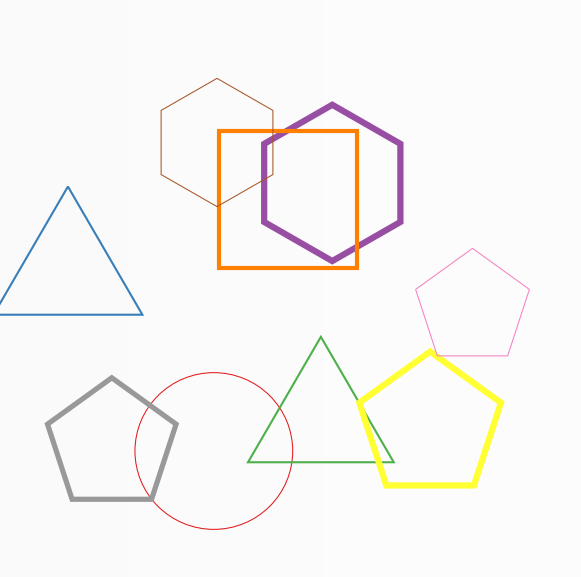[{"shape": "circle", "thickness": 0.5, "radius": 0.68, "center": [0.368, 0.218]}, {"shape": "triangle", "thickness": 1, "radius": 0.74, "center": [0.117, 0.528]}, {"shape": "triangle", "thickness": 1, "radius": 0.72, "center": [0.552, 0.271]}, {"shape": "hexagon", "thickness": 3, "radius": 0.68, "center": [0.572, 0.682]}, {"shape": "square", "thickness": 2, "radius": 0.59, "center": [0.496, 0.654]}, {"shape": "pentagon", "thickness": 3, "radius": 0.64, "center": [0.74, 0.262]}, {"shape": "hexagon", "thickness": 0.5, "radius": 0.56, "center": [0.373, 0.752]}, {"shape": "pentagon", "thickness": 0.5, "radius": 0.51, "center": [0.813, 0.466]}, {"shape": "pentagon", "thickness": 2.5, "radius": 0.58, "center": [0.192, 0.229]}]